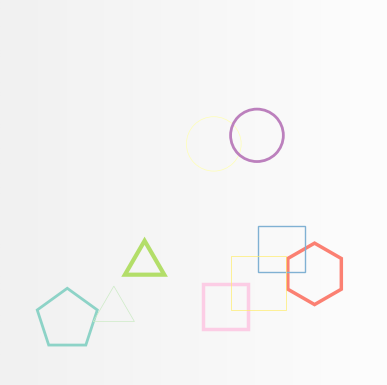[{"shape": "pentagon", "thickness": 2, "radius": 0.41, "center": [0.174, 0.17]}, {"shape": "circle", "thickness": 0.5, "radius": 0.35, "center": [0.552, 0.626]}, {"shape": "hexagon", "thickness": 2.5, "radius": 0.4, "center": [0.812, 0.289]}, {"shape": "square", "thickness": 1, "radius": 0.3, "center": [0.726, 0.353]}, {"shape": "triangle", "thickness": 3, "radius": 0.29, "center": [0.373, 0.316]}, {"shape": "square", "thickness": 2.5, "radius": 0.29, "center": [0.581, 0.205]}, {"shape": "circle", "thickness": 2, "radius": 0.34, "center": [0.663, 0.648]}, {"shape": "triangle", "thickness": 0.5, "radius": 0.31, "center": [0.294, 0.195]}, {"shape": "square", "thickness": 0.5, "radius": 0.35, "center": [0.667, 0.265]}]